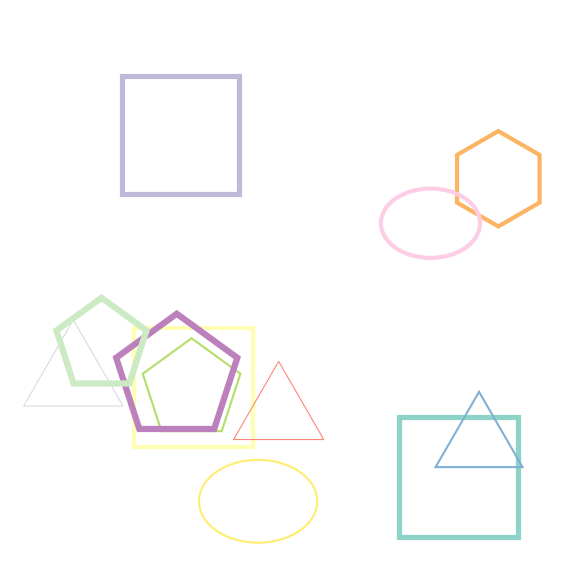[{"shape": "square", "thickness": 2.5, "radius": 0.52, "center": [0.794, 0.173]}, {"shape": "square", "thickness": 2, "radius": 0.52, "center": [0.335, 0.328]}, {"shape": "square", "thickness": 2.5, "radius": 0.51, "center": [0.313, 0.765]}, {"shape": "triangle", "thickness": 0.5, "radius": 0.45, "center": [0.483, 0.283]}, {"shape": "triangle", "thickness": 1, "radius": 0.43, "center": [0.83, 0.234]}, {"shape": "hexagon", "thickness": 2, "radius": 0.41, "center": [0.863, 0.69]}, {"shape": "pentagon", "thickness": 1, "radius": 0.44, "center": [0.332, 0.324]}, {"shape": "oval", "thickness": 2, "radius": 0.43, "center": [0.745, 0.613]}, {"shape": "triangle", "thickness": 0.5, "radius": 0.5, "center": [0.127, 0.346]}, {"shape": "pentagon", "thickness": 3, "radius": 0.55, "center": [0.306, 0.346]}, {"shape": "pentagon", "thickness": 3, "radius": 0.41, "center": [0.176, 0.401]}, {"shape": "oval", "thickness": 1, "radius": 0.51, "center": [0.447, 0.131]}]